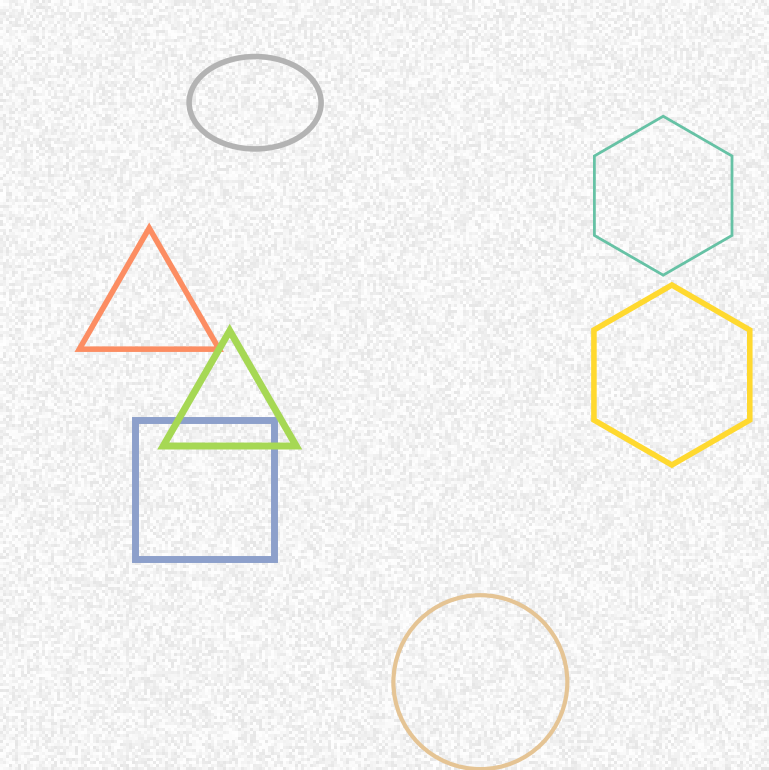[{"shape": "hexagon", "thickness": 1, "radius": 0.52, "center": [0.861, 0.746]}, {"shape": "triangle", "thickness": 2, "radius": 0.52, "center": [0.194, 0.599]}, {"shape": "square", "thickness": 2.5, "radius": 0.45, "center": [0.266, 0.364]}, {"shape": "triangle", "thickness": 2.5, "radius": 0.5, "center": [0.298, 0.471]}, {"shape": "hexagon", "thickness": 2, "radius": 0.58, "center": [0.873, 0.513]}, {"shape": "circle", "thickness": 1.5, "radius": 0.56, "center": [0.624, 0.114]}, {"shape": "oval", "thickness": 2, "radius": 0.43, "center": [0.331, 0.867]}]